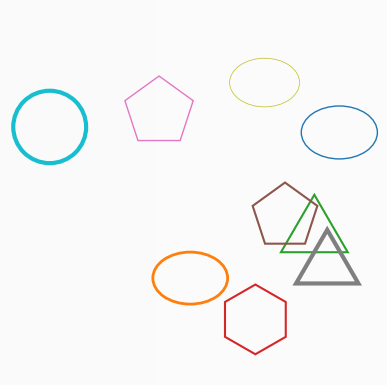[{"shape": "oval", "thickness": 1, "radius": 0.49, "center": [0.876, 0.656]}, {"shape": "oval", "thickness": 2, "radius": 0.48, "center": [0.491, 0.278]}, {"shape": "triangle", "thickness": 1.5, "radius": 0.5, "center": [0.811, 0.395]}, {"shape": "hexagon", "thickness": 1.5, "radius": 0.45, "center": [0.659, 0.17]}, {"shape": "pentagon", "thickness": 1.5, "radius": 0.44, "center": [0.736, 0.438]}, {"shape": "pentagon", "thickness": 1, "radius": 0.46, "center": [0.41, 0.71]}, {"shape": "triangle", "thickness": 3, "radius": 0.46, "center": [0.844, 0.31]}, {"shape": "oval", "thickness": 0.5, "radius": 0.45, "center": [0.683, 0.786]}, {"shape": "circle", "thickness": 3, "radius": 0.47, "center": [0.128, 0.67]}]